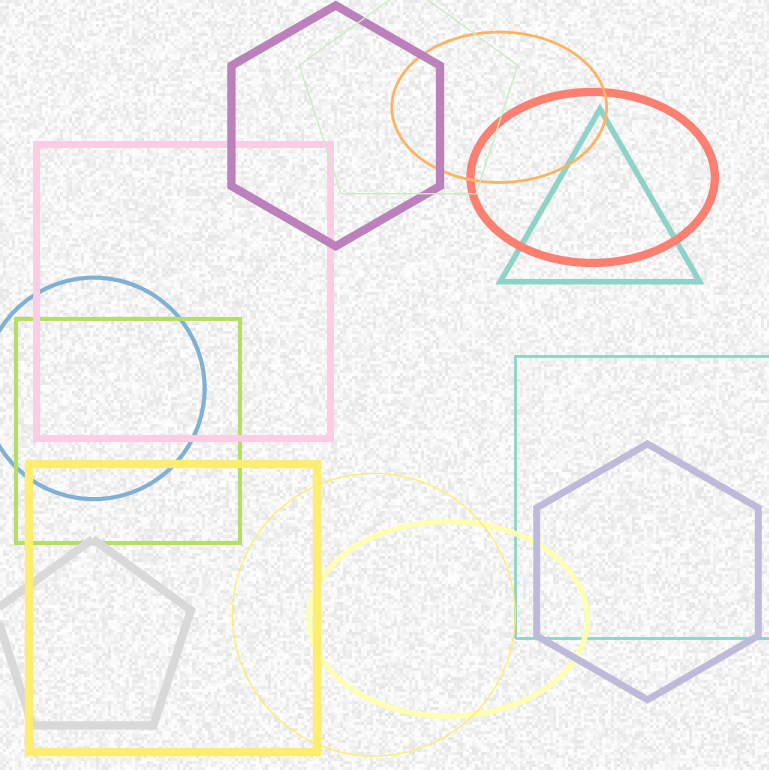[{"shape": "square", "thickness": 1, "radius": 0.91, "center": [0.851, 0.354]}, {"shape": "triangle", "thickness": 2, "radius": 0.75, "center": [0.779, 0.709]}, {"shape": "oval", "thickness": 2, "radius": 0.9, "center": [0.582, 0.196]}, {"shape": "hexagon", "thickness": 2.5, "radius": 0.83, "center": [0.841, 0.257]}, {"shape": "oval", "thickness": 3, "radius": 0.79, "center": [0.77, 0.77]}, {"shape": "circle", "thickness": 1.5, "radius": 0.72, "center": [0.122, 0.496]}, {"shape": "oval", "thickness": 1, "radius": 0.7, "center": [0.648, 0.861]}, {"shape": "square", "thickness": 1.5, "radius": 0.73, "center": [0.166, 0.44]}, {"shape": "square", "thickness": 2.5, "radius": 0.96, "center": [0.237, 0.622]}, {"shape": "pentagon", "thickness": 3, "radius": 0.67, "center": [0.121, 0.166]}, {"shape": "hexagon", "thickness": 3, "radius": 0.78, "center": [0.436, 0.837]}, {"shape": "pentagon", "thickness": 0.5, "radius": 0.75, "center": [0.531, 0.869]}, {"shape": "circle", "thickness": 0.5, "radius": 0.92, "center": [0.485, 0.202]}, {"shape": "square", "thickness": 3, "radius": 0.93, "center": [0.225, 0.21]}]